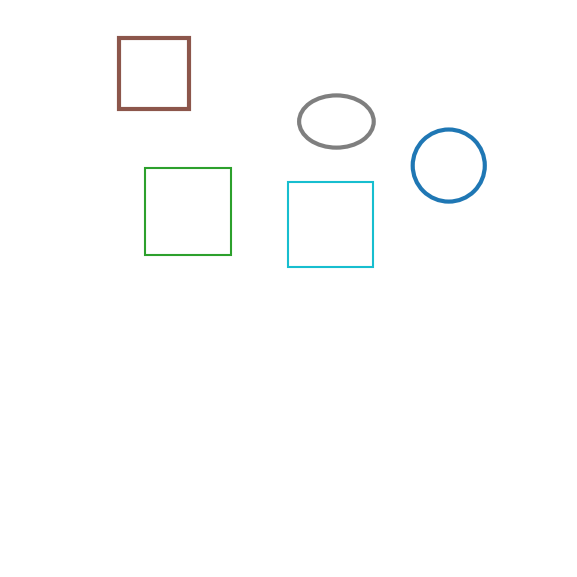[{"shape": "circle", "thickness": 2, "radius": 0.31, "center": [0.777, 0.712]}, {"shape": "square", "thickness": 1, "radius": 0.37, "center": [0.325, 0.633]}, {"shape": "square", "thickness": 2, "radius": 0.31, "center": [0.267, 0.871]}, {"shape": "oval", "thickness": 2, "radius": 0.32, "center": [0.583, 0.789]}, {"shape": "square", "thickness": 1, "radius": 0.37, "center": [0.572, 0.61]}]